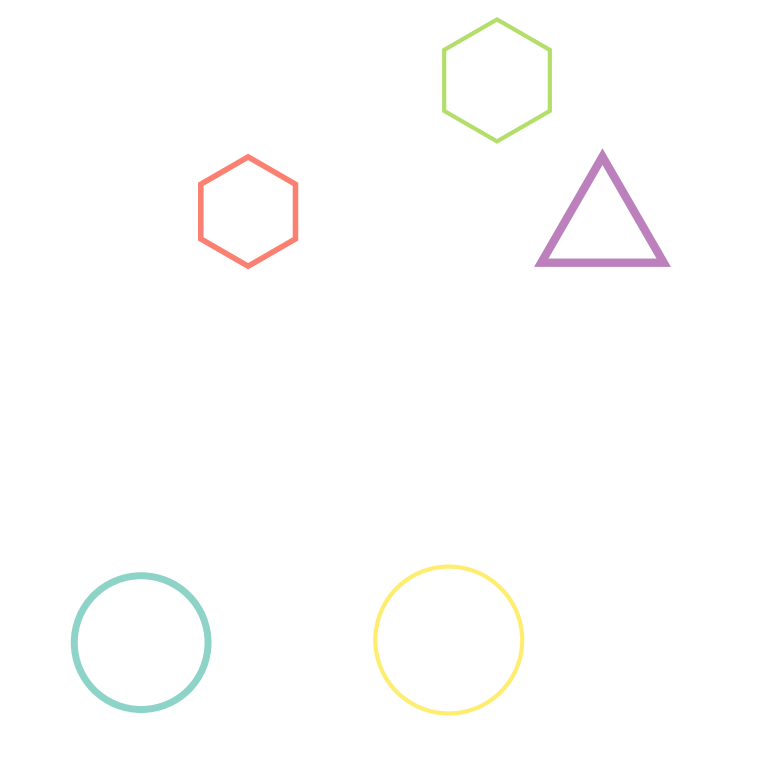[{"shape": "circle", "thickness": 2.5, "radius": 0.43, "center": [0.183, 0.165]}, {"shape": "hexagon", "thickness": 2, "radius": 0.35, "center": [0.322, 0.725]}, {"shape": "hexagon", "thickness": 1.5, "radius": 0.4, "center": [0.645, 0.896]}, {"shape": "triangle", "thickness": 3, "radius": 0.46, "center": [0.782, 0.705]}, {"shape": "circle", "thickness": 1.5, "radius": 0.48, "center": [0.583, 0.169]}]